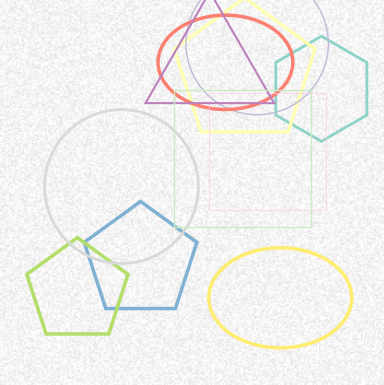[{"shape": "hexagon", "thickness": 2, "radius": 0.68, "center": [0.835, 0.769]}, {"shape": "pentagon", "thickness": 2.5, "radius": 0.96, "center": [0.635, 0.813]}, {"shape": "circle", "thickness": 1, "radius": 0.92, "center": [0.668, 0.887]}, {"shape": "oval", "thickness": 2.5, "radius": 0.88, "center": [0.586, 0.838]}, {"shape": "pentagon", "thickness": 2.5, "radius": 0.77, "center": [0.365, 0.323]}, {"shape": "pentagon", "thickness": 2.5, "radius": 0.69, "center": [0.201, 0.245]}, {"shape": "square", "thickness": 0.5, "radius": 0.76, "center": [0.695, 0.606]}, {"shape": "circle", "thickness": 2, "radius": 1.0, "center": [0.315, 0.515]}, {"shape": "triangle", "thickness": 1.5, "radius": 0.96, "center": [0.545, 0.829]}, {"shape": "square", "thickness": 1, "radius": 0.89, "center": [0.631, 0.588]}, {"shape": "oval", "thickness": 2.5, "radius": 0.93, "center": [0.728, 0.226]}]